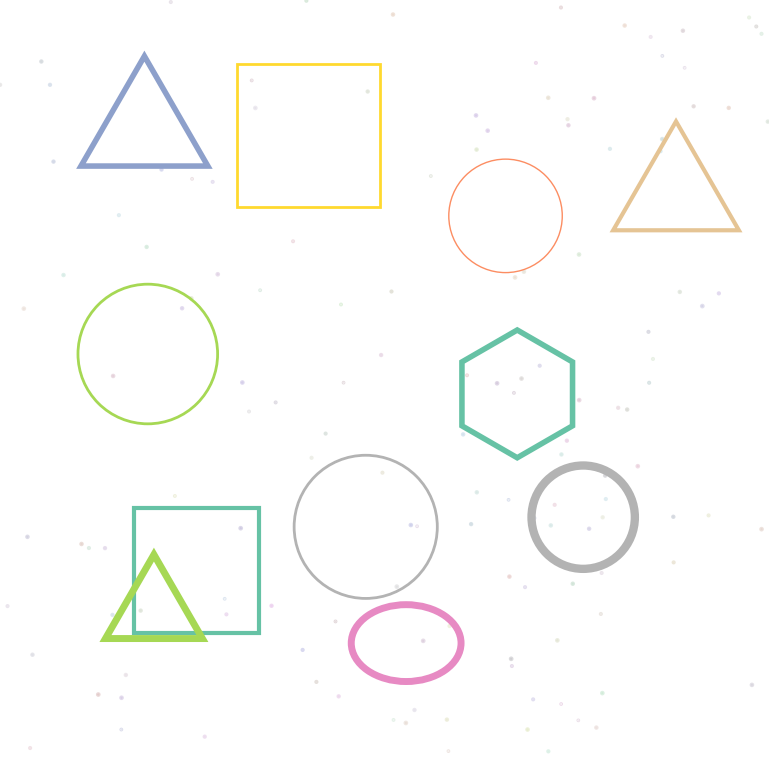[{"shape": "hexagon", "thickness": 2, "radius": 0.41, "center": [0.672, 0.488]}, {"shape": "square", "thickness": 1.5, "radius": 0.4, "center": [0.255, 0.259]}, {"shape": "circle", "thickness": 0.5, "radius": 0.37, "center": [0.657, 0.72]}, {"shape": "triangle", "thickness": 2, "radius": 0.48, "center": [0.188, 0.832]}, {"shape": "oval", "thickness": 2.5, "radius": 0.36, "center": [0.527, 0.165]}, {"shape": "triangle", "thickness": 2.5, "radius": 0.36, "center": [0.2, 0.207]}, {"shape": "circle", "thickness": 1, "radius": 0.45, "center": [0.192, 0.54]}, {"shape": "square", "thickness": 1, "radius": 0.46, "center": [0.401, 0.824]}, {"shape": "triangle", "thickness": 1.5, "radius": 0.47, "center": [0.878, 0.748]}, {"shape": "circle", "thickness": 3, "radius": 0.34, "center": [0.757, 0.328]}, {"shape": "circle", "thickness": 1, "radius": 0.46, "center": [0.475, 0.316]}]